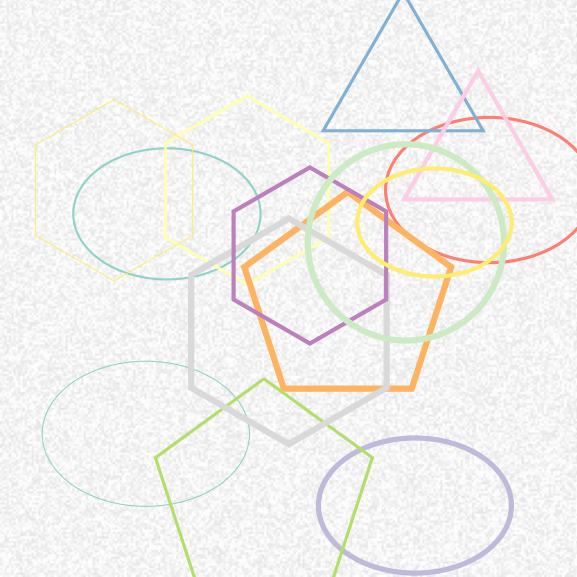[{"shape": "oval", "thickness": 0.5, "radius": 0.9, "center": [0.253, 0.248]}, {"shape": "oval", "thickness": 1, "radius": 0.81, "center": [0.289, 0.629]}, {"shape": "hexagon", "thickness": 1.5, "radius": 0.82, "center": [0.428, 0.67]}, {"shape": "oval", "thickness": 2.5, "radius": 0.84, "center": [0.718, 0.124]}, {"shape": "oval", "thickness": 1.5, "radius": 0.9, "center": [0.847, 0.67]}, {"shape": "triangle", "thickness": 1.5, "radius": 0.8, "center": [0.698, 0.853]}, {"shape": "pentagon", "thickness": 3, "radius": 0.94, "center": [0.602, 0.479]}, {"shape": "pentagon", "thickness": 1.5, "radius": 0.99, "center": [0.457, 0.146]}, {"shape": "triangle", "thickness": 2, "radius": 0.74, "center": [0.828, 0.728]}, {"shape": "hexagon", "thickness": 3, "radius": 0.98, "center": [0.5, 0.425]}, {"shape": "hexagon", "thickness": 2, "radius": 0.76, "center": [0.537, 0.557]}, {"shape": "circle", "thickness": 3, "radius": 0.85, "center": [0.703, 0.579]}, {"shape": "oval", "thickness": 2, "radius": 0.67, "center": [0.752, 0.614]}, {"shape": "hexagon", "thickness": 0.5, "radius": 0.79, "center": [0.198, 0.67]}]